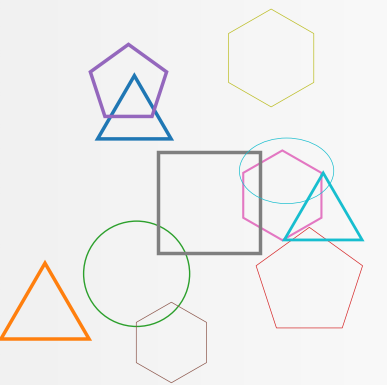[{"shape": "triangle", "thickness": 2.5, "radius": 0.55, "center": [0.347, 0.694]}, {"shape": "triangle", "thickness": 2.5, "radius": 0.66, "center": [0.116, 0.185]}, {"shape": "circle", "thickness": 1, "radius": 0.68, "center": [0.353, 0.289]}, {"shape": "pentagon", "thickness": 0.5, "radius": 0.72, "center": [0.798, 0.265]}, {"shape": "pentagon", "thickness": 2.5, "radius": 0.52, "center": [0.332, 0.781]}, {"shape": "hexagon", "thickness": 0.5, "radius": 0.52, "center": [0.442, 0.11]}, {"shape": "hexagon", "thickness": 1.5, "radius": 0.58, "center": [0.729, 0.493]}, {"shape": "square", "thickness": 2.5, "radius": 0.66, "center": [0.54, 0.475]}, {"shape": "hexagon", "thickness": 0.5, "radius": 0.64, "center": [0.7, 0.849]}, {"shape": "oval", "thickness": 0.5, "radius": 0.61, "center": [0.74, 0.556]}, {"shape": "triangle", "thickness": 2, "radius": 0.58, "center": [0.834, 0.435]}]